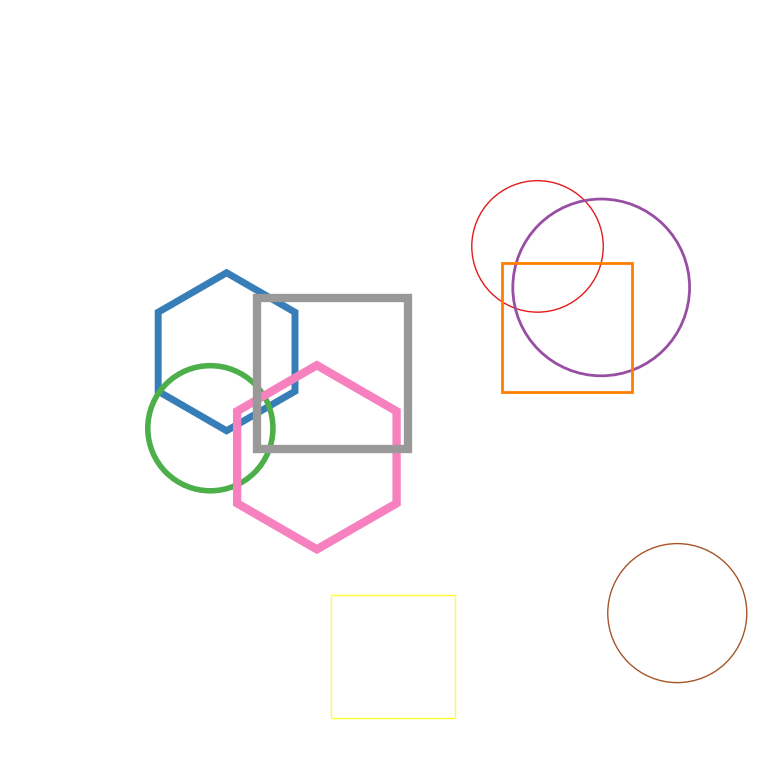[{"shape": "circle", "thickness": 0.5, "radius": 0.43, "center": [0.698, 0.68]}, {"shape": "hexagon", "thickness": 2.5, "radius": 0.51, "center": [0.294, 0.543]}, {"shape": "circle", "thickness": 2, "radius": 0.41, "center": [0.273, 0.444]}, {"shape": "circle", "thickness": 1, "radius": 0.57, "center": [0.781, 0.627]}, {"shape": "square", "thickness": 1, "radius": 0.42, "center": [0.736, 0.575]}, {"shape": "square", "thickness": 0.5, "radius": 0.4, "center": [0.51, 0.147]}, {"shape": "circle", "thickness": 0.5, "radius": 0.45, "center": [0.88, 0.204]}, {"shape": "hexagon", "thickness": 3, "radius": 0.6, "center": [0.411, 0.406]}, {"shape": "square", "thickness": 3, "radius": 0.49, "center": [0.432, 0.515]}]